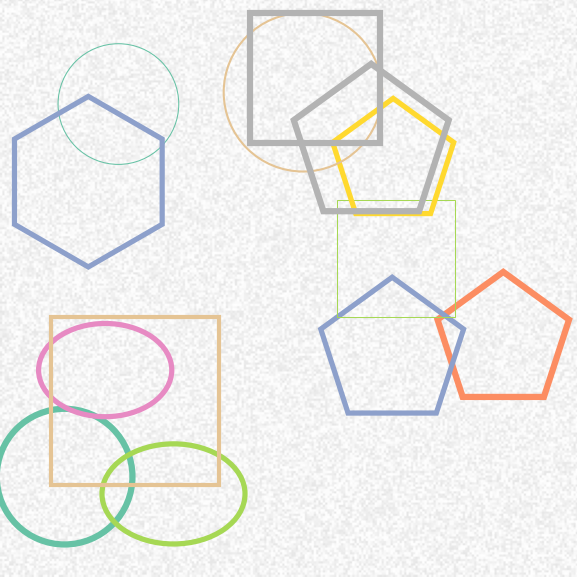[{"shape": "circle", "thickness": 0.5, "radius": 0.52, "center": [0.205, 0.819]}, {"shape": "circle", "thickness": 3, "radius": 0.59, "center": [0.112, 0.174]}, {"shape": "pentagon", "thickness": 3, "radius": 0.6, "center": [0.871, 0.409]}, {"shape": "hexagon", "thickness": 2.5, "radius": 0.74, "center": [0.153, 0.685]}, {"shape": "pentagon", "thickness": 2.5, "radius": 0.65, "center": [0.679, 0.389]}, {"shape": "oval", "thickness": 2.5, "radius": 0.58, "center": [0.182, 0.358]}, {"shape": "square", "thickness": 0.5, "radius": 0.51, "center": [0.686, 0.551]}, {"shape": "oval", "thickness": 2.5, "radius": 0.62, "center": [0.3, 0.144]}, {"shape": "pentagon", "thickness": 2.5, "radius": 0.55, "center": [0.681, 0.718]}, {"shape": "circle", "thickness": 1, "radius": 0.69, "center": [0.525, 0.839]}, {"shape": "square", "thickness": 2, "radius": 0.73, "center": [0.234, 0.305]}, {"shape": "pentagon", "thickness": 3, "radius": 0.71, "center": [0.643, 0.748]}, {"shape": "square", "thickness": 3, "radius": 0.56, "center": [0.545, 0.865]}]